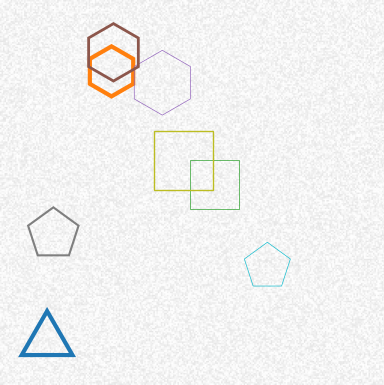[{"shape": "triangle", "thickness": 3, "radius": 0.38, "center": [0.122, 0.116]}, {"shape": "hexagon", "thickness": 3, "radius": 0.32, "center": [0.29, 0.815]}, {"shape": "square", "thickness": 0.5, "radius": 0.31, "center": [0.557, 0.521]}, {"shape": "hexagon", "thickness": 0.5, "radius": 0.42, "center": [0.422, 0.785]}, {"shape": "hexagon", "thickness": 2, "radius": 0.37, "center": [0.295, 0.864]}, {"shape": "pentagon", "thickness": 1.5, "radius": 0.34, "center": [0.139, 0.393]}, {"shape": "square", "thickness": 1, "radius": 0.38, "center": [0.477, 0.583]}, {"shape": "pentagon", "thickness": 0.5, "radius": 0.31, "center": [0.694, 0.308]}]